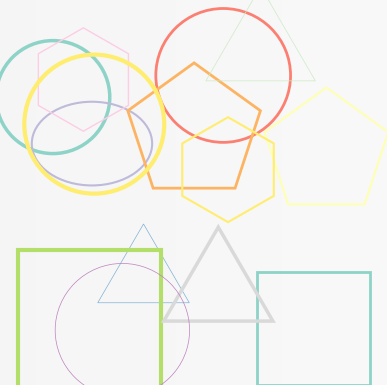[{"shape": "circle", "thickness": 2.5, "radius": 0.73, "center": [0.137, 0.748]}, {"shape": "square", "thickness": 2, "radius": 0.73, "center": [0.809, 0.147]}, {"shape": "pentagon", "thickness": 1.5, "radius": 0.84, "center": [0.842, 0.605]}, {"shape": "oval", "thickness": 1.5, "radius": 0.78, "center": [0.237, 0.627]}, {"shape": "circle", "thickness": 2, "radius": 0.87, "center": [0.576, 0.804]}, {"shape": "triangle", "thickness": 0.5, "radius": 0.68, "center": [0.37, 0.282]}, {"shape": "pentagon", "thickness": 2, "radius": 0.9, "center": [0.501, 0.657]}, {"shape": "square", "thickness": 3, "radius": 0.92, "center": [0.231, 0.166]}, {"shape": "hexagon", "thickness": 1, "radius": 0.67, "center": [0.215, 0.793]}, {"shape": "triangle", "thickness": 2.5, "radius": 0.81, "center": [0.563, 0.247]}, {"shape": "circle", "thickness": 0.5, "radius": 0.87, "center": [0.316, 0.142]}, {"shape": "triangle", "thickness": 0.5, "radius": 0.82, "center": [0.673, 0.872]}, {"shape": "hexagon", "thickness": 1.5, "radius": 0.68, "center": [0.588, 0.559]}, {"shape": "circle", "thickness": 3, "radius": 0.9, "center": [0.243, 0.678]}]